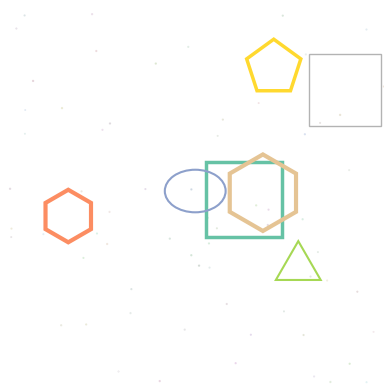[{"shape": "square", "thickness": 2.5, "radius": 0.49, "center": [0.634, 0.482]}, {"shape": "hexagon", "thickness": 3, "radius": 0.34, "center": [0.177, 0.439]}, {"shape": "oval", "thickness": 1.5, "radius": 0.39, "center": [0.507, 0.504]}, {"shape": "triangle", "thickness": 1.5, "radius": 0.34, "center": [0.775, 0.306]}, {"shape": "pentagon", "thickness": 2.5, "radius": 0.37, "center": [0.711, 0.824]}, {"shape": "hexagon", "thickness": 3, "radius": 0.5, "center": [0.683, 0.499]}, {"shape": "square", "thickness": 1, "radius": 0.47, "center": [0.897, 0.767]}]